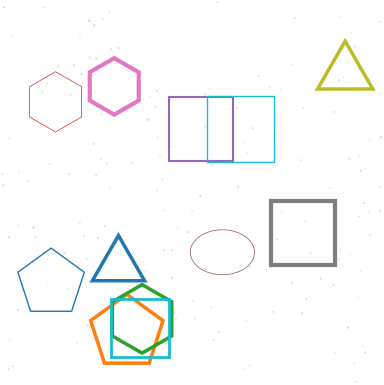[{"shape": "pentagon", "thickness": 1, "radius": 0.45, "center": [0.133, 0.265]}, {"shape": "triangle", "thickness": 2.5, "radius": 0.39, "center": [0.308, 0.31]}, {"shape": "pentagon", "thickness": 2.5, "radius": 0.49, "center": [0.329, 0.137]}, {"shape": "hexagon", "thickness": 2.5, "radius": 0.44, "center": [0.369, 0.172]}, {"shape": "hexagon", "thickness": 0.5, "radius": 0.39, "center": [0.144, 0.735]}, {"shape": "square", "thickness": 1.5, "radius": 0.42, "center": [0.522, 0.664]}, {"shape": "oval", "thickness": 0.5, "radius": 0.42, "center": [0.578, 0.345]}, {"shape": "hexagon", "thickness": 3, "radius": 0.37, "center": [0.297, 0.776]}, {"shape": "square", "thickness": 3, "radius": 0.42, "center": [0.786, 0.394]}, {"shape": "triangle", "thickness": 2.5, "radius": 0.41, "center": [0.897, 0.81]}, {"shape": "square", "thickness": 1, "radius": 0.43, "center": [0.624, 0.664]}, {"shape": "square", "thickness": 2, "radius": 0.38, "center": [0.364, 0.149]}]